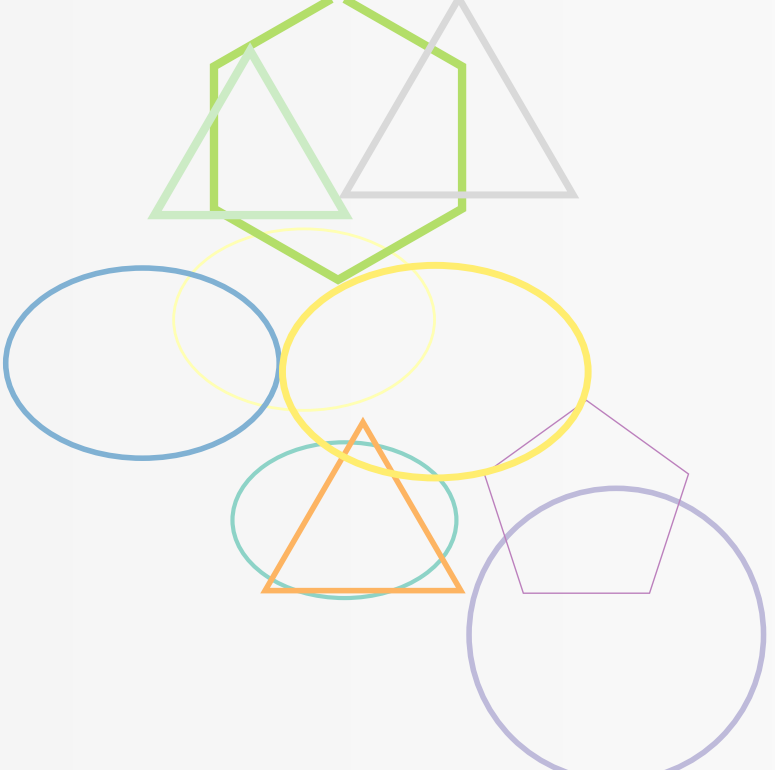[{"shape": "oval", "thickness": 1.5, "radius": 0.72, "center": [0.444, 0.324]}, {"shape": "oval", "thickness": 1, "radius": 0.84, "center": [0.392, 0.585]}, {"shape": "circle", "thickness": 2, "radius": 0.95, "center": [0.795, 0.176]}, {"shape": "oval", "thickness": 2, "radius": 0.88, "center": [0.184, 0.528]}, {"shape": "triangle", "thickness": 2, "radius": 0.73, "center": [0.468, 0.306]}, {"shape": "hexagon", "thickness": 3, "radius": 0.92, "center": [0.436, 0.821]}, {"shape": "triangle", "thickness": 2.5, "radius": 0.85, "center": [0.592, 0.832]}, {"shape": "pentagon", "thickness": 0.5, "radius": 0.69, "center": [0.757, 0.342]}, {"shape": "triangle", "thickness": 3, "radius": 0.71, "center": [0.323, 0.792]}, {"shape": "oval", "thickness": 2.5, "radius": 0.99, "center": [0.562, 0.517]}]